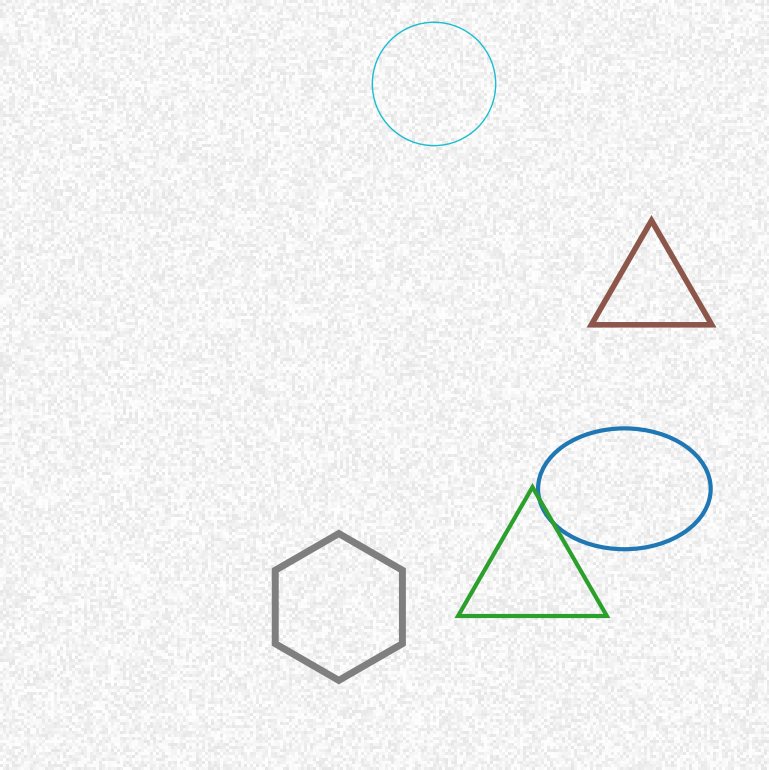[{"shape": "oval", "thickness": 1.5, "radius": 0.56, "center": [0.811, 0.365]}, {"shape": "triangle", "thickness": 1.5, "radius": 0.56, "center": [0.692, 0.256]}, {"shape": "triangle", "thickness": 2, "radius": 0.45, "center": [0.846, 0.623]}, {"shape": "hexagon", "thickness": 2.5, "radius": 0.48, "center": [0.44, 0.212]}, {"shape": "circle", "thickness": 0.5, "radius": 0.4, "center": [0.564, 0.891]}]